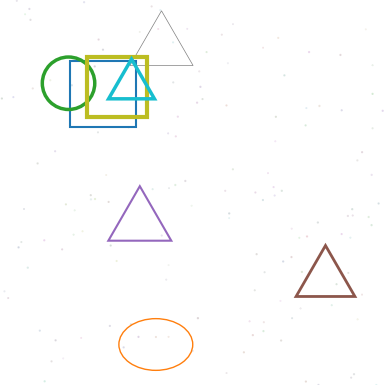[{"shape": "square", "thickness": 1.5, "radius": 0.43, "center": [0.268, 0.755]}, {"shape": "oval", "thickness": 1, "radius": 0.48, "center": [0.405, 0.105]}, {"shape": "circle", "thickness": 2.5, "radius": 0.34, "center": [0.178, 0.784]}, {"shape": "triangle", "thickness": 1.5, "radius": 0.47, "center": [0.363, 0.422]}, {"shape": "triangle", "thickness": 2, "radius": 0.44, "center": [0.845, 0.274]}, {"shape": "triangle", "thickness": 0.5, "radius": 0.47, "center": [0.419, 0.877]}, {"shape": "square", "thickness": 3, "radius": 0.39, "center": [0.304, 0.774]}, {"shape": "triangle", "thickness": 2.5, "radius": 0.34, "center": [0.342, 0.778]}]